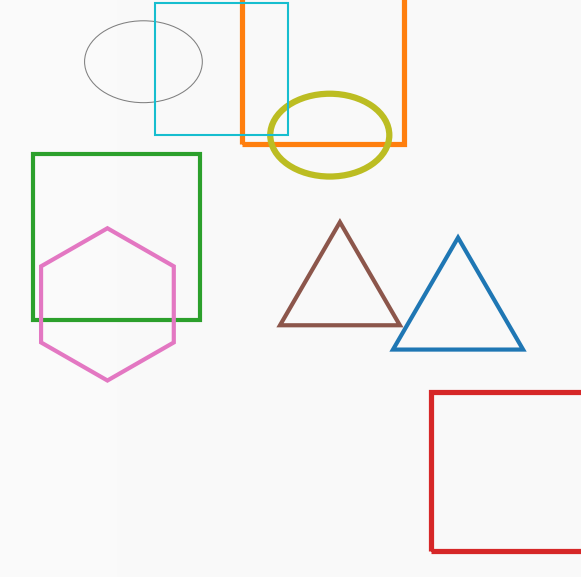[{"shape": "triangle", "thickness": 2, "radius": 0.65, "center": [0.788, 0.458]}, {"shape": "square", "thickness": 2.5, "radius": 0.7, "center": [0.556, 0.89]}, {"shape": "square", "thickness": 2, "radius": 0.72, "center": [0.2, 0.588]}, {"shape": "square", "thickness": 2.5, "radius": 0.69, "center": [0.88, 0.183]}, {"shape": "triangle", "thickness": 2, "radius": 0.6, "center": [0.585, 0.495]}, {"shape": "hexagon", "thickness": 2, "radius": 0.66, "center": [0.185, 0.472]}, {"shape": "oval", "thickness": 0.5, "radius": 0.51, "center": [0.247, 0.892]}, {"shape": "oval", "thickness": 3, "radius": 0.51, "center": [0.567, 0.765]}, {"shape": "square", "thickness": 1, "radius": 0.57, "center": [0.381, 0.88]}]